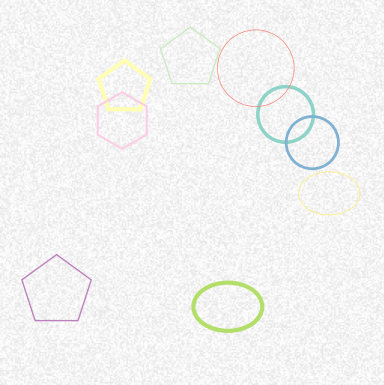[{"shape": "circle", "thickness": 2.5, "radius": 0.36, "center": [0.742, 0.703]}, {"shape": "pentagon", "thickness": 3, "radius": 0.35, "center": [0.323, 0.773]}, {"shape": "circle", "thickness": 0.5, "radius": 0.5, "center": [0.664, 0.823]}, {"shape": "circle", "thickness": 2, "radius": 0.34, "center": [0.811, 0.63]}, {"shape": "oval", "thickness": 3, "radius": 0.45, "center": [0.592, 0.203]}, {"shape": "hexagon", "thickness": 1.5, "radius": 0.37, "center": [0.317, 0.687]}, {"shape": "pentagon", "thickness": 1, "radius": 0.47, "center": [0.147, 0.244]}, {"shape": "pentagon", "thickness": 1, "radius": 0.41, "center": [0.494, 0.849]}, {"shape": "oval", "thickness": 0.5, "radius": 0.4, "center": [0.855, 0.498]}]